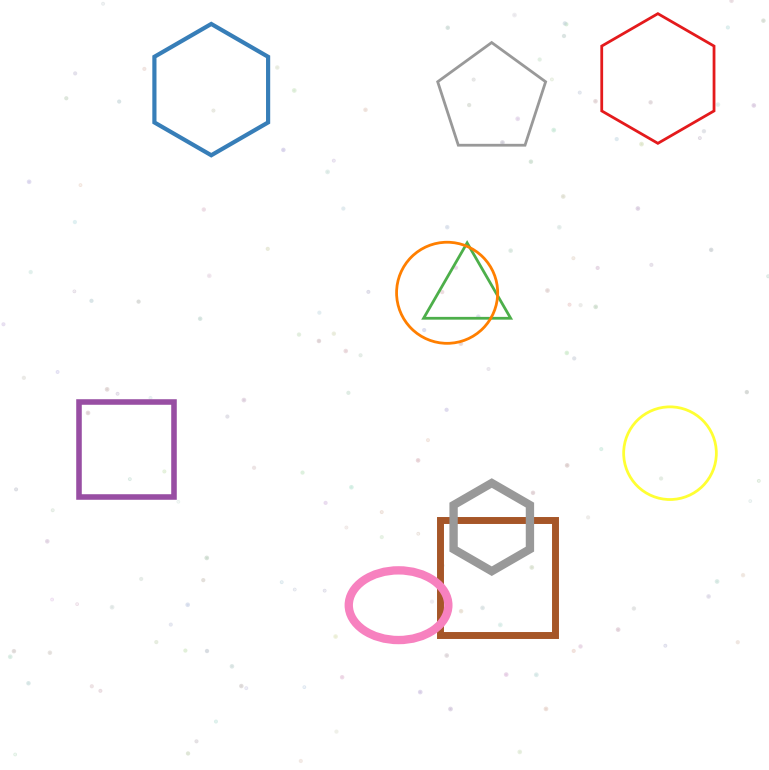[{"shape": "hexagon", "thickness": 1, "radius": 0.42, "center": [0.854, 0.898]}, {"shape": "hexagon", "thickness": 1.5, "radius": 0.43, "center": [0.274, 0.884]}, {"shape": "triangle", "thickness": 1, "radius": 0.33, "center": [0.607, 0.619]}, {"shape": "square", "thickness": 2, "radius": 0.31, "center": [0.165, 0.416]}, {"shape": "circle", "thickness": 1, "radius": 0.33, "center": [0.581, 0.62]}, {"shape": "circle", "thickness": 1, "radius": 0.3, "center": [0.87, 0.411]}, {"shape": "square", "thickness": 2.5, "radius": 0.37, "center": [0.646, 0.25]}, {"shape": "oval", "thickness": 3, "radius": 0.32, "center": [0.518, 0.214]}, {"shape": "pentagon", "thickness": 1, "radius": 0.37, "center": [0.639, 0.871]}, {"shape": "hexagon", "thickness": 3, "radius": 0.29, "center": [0.639, 0.315]}]